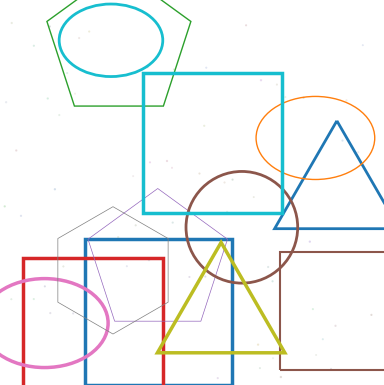[{"shape": "triangle", "thickness": 2, "radius": 0.93, "center": [0.875, 0.499]}, {"shape": "square", "thickness": 2.5, "radius": 0.95, "center": [0.412, 0.19]}, {"shape": "oval", "thickness": 1, "radius": 0.77, "center": [0.819, 0.642]}, {"shape": "pentagon", "thickness": 1, "radius": 0.98, "center": [0.309, 0.884]}, {"shape": "square", "thickness": 2.5, "radius": 0.91, "center": [0.241, 0.147]}, {"shape": "pentagon", "thickness": 0.5, "radius": 0.95, "center": [0.41, 0.32]}, {"shape": "square", "thickness": 1.5, "radius": 0.77, "center": [0.88, 0.192]}, {"shape": "circle", "thickness": 2, "radius": 0.73, "center": [0.628, 0.41]}, {"shape": "oval", "thickness": 2.5, "radius": 0.83, "center": [0.116, 0.161]}, {"shape": "hexagon", "thickness": 0.5, "radius": 0.83, "center": [0.293, 0.298]}, {"shape": "triangle", "thickness": 2.5, "radius": 0.96, "center": [0.574, 0.179]}, {"shape": "square", "thickness": 2.5, "radius": 0.91, "center": [0.552, 0.629]}, {"shape": "oval", "thickness": 2, "radius": 0.67, "center": [0.288, 0.895]}]